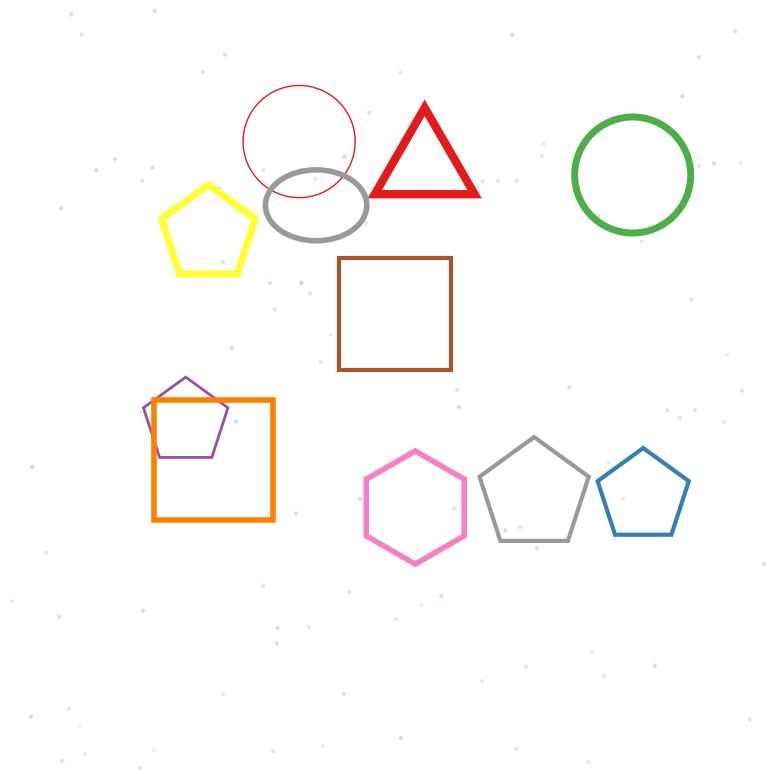[{"shape": "triangle", "thickness": 3, "radius": 0.37, "center": [0.552, 0.785]}, {"shape": "circle", "thickness": 0.5, "radius": 0.36, "center": [0.388, 0.816]}, {"shape": "pentagon", "thickness": 1.5, "radius": 0.31, "center": [0.835, 0.356]}, {"shape": "circle", "thickness": 2.5, "radius": 0.38, "center": [0.822, 0.773]}, {"shape": "pentagon", "thickness": 1, "radius": 0.29, "center": [0.241, 0.453]}, {"shape": "square", "thickness": 2, "radius": 0.39, "center": [0.277, 0.403]}, {"shape": "pentagon", "thickness": 2.5, "radius": 0.32, "center": [0.271, 0.696]}, {"shape": "square", "thickness": 1.5, "radius": 0.36, "center": [0.513, 0.593]}, {"shape": "hexagon", "thickness": 2, "radius": 0.37, "center": [0.539, 0.341]}, {"shape": "oval", "thickness": 2, "radius": 0.33, "center": [0.411, 0.733]}, {"shape": "pentagon", "thickness": 1.5, "radius": 0.37, "center": [0.694, 0.358]}]